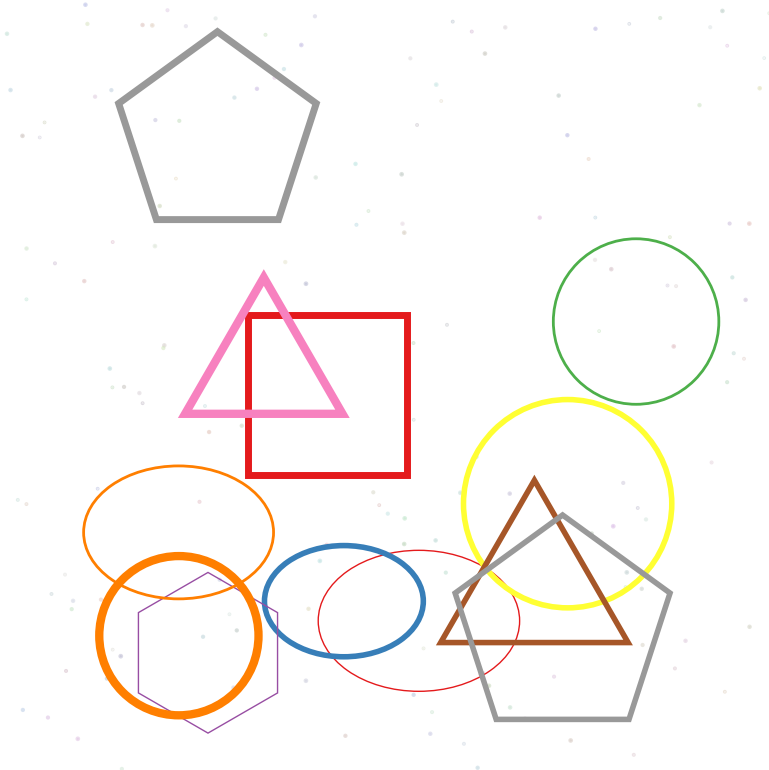[{"shape": "square", "thickness": 2.5, "radius": 0.52, "center": [0.425, 0.487]}, {"shape": "oval", "thickness": 0.5, "radius": 0.65, "center": [0.544, 0.194]}, {"shape": "oval", "thickness": 2, "radius": 0.52, "center": [0.447, 0.219]}, {"shape": "circle", "thickness": 1, "radius": 0.54, "center": [0.826, 0.582]}, {"shape": "hexagon", "thickness": 0.5, "radius": 0.52, "center": [0.27, 0.152]}, {"shape": "oval", "thickness": 1, "radius": 0.62, "center": [0.232, 0.309]}, {"shape": "circle", "thickness": 3, "radius": 0.52, "center": [0.232, 0.174]}, {"shape": "circle", "thickness": 2, "radius": 0.68, "center": [0.737, 0.346]}, {"shape": "triangle", "thickness": 2, "radius": 0.7, "center": [0.694, 0.236]}, {"shape": "triangle", "thickness": 3, "radius": 0.59, "center": [0.343, 0.522]}, {"shape": "pentagon", "thickness": 2.5, "radius": 0.67, "center": [0.282, 0.824]}, {"shape": "pentagon", "thickness": 2, "radius": 0.73, "center": [0.731, 0.184]}]